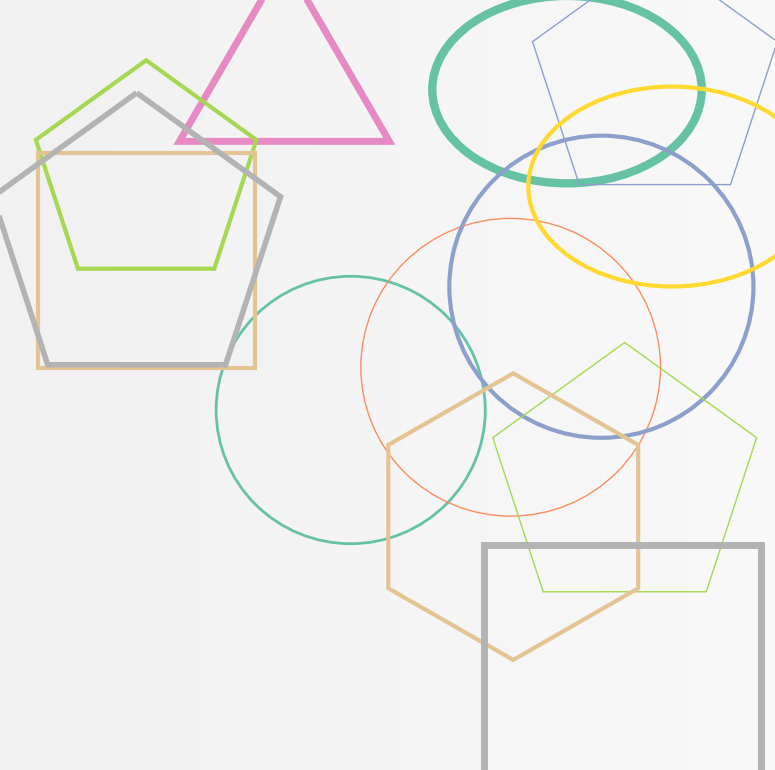[{"shape": "circle", "thickness": 1, "radius": 0.87, "center": [0.453, 0.468]}, {"shape": "oval", "thickness": 3, "radius": 0.87, "center": [0.732, 0.884]}, {"shape": "circle", "thickness": 0.5, "radius": 0.97, "center": [0.659, 0.523]}, {"shape": "pentagon", "thickness": 0.5, "radius": 0.83, "center": [0.845, 0.895]}, {"shape": "circle", "thickness": 1.5, "radius": 0.98, "center": [0.776, 0.628]}, {"shape": "triangle", "thickness": 2.5, "radius": 0.78, "center": [0.367, 0.895]}, {"shape": "pentagon", "thickness": 1.5, "radius": 0.75, "center": [0.189, 0.772]}, {"shape": "pentagon", "thickness": 0.5, "radius": 0.89, "center": [0.806, 0.376]}, {"shape": "oval", "thickness": 1.5, "radius": 0.93, "center": [0.867, 0.758]}, {"shape": "hexagon", "thickness": 1.5, "radius": 0.93, "center": [0.662, 0.329]}, {"shape": "square", "thickness": 1.5, "radius": 0.7, "center": [0.189, 0.662]}, {"shape": "pentagon", "thickness": 2, "radius": 0.98, "center": [0.176, 0.684]}, {"shape": "square", "thickness": 2.5, "radius": 0.89, "center": [0.803, 0.113]}]